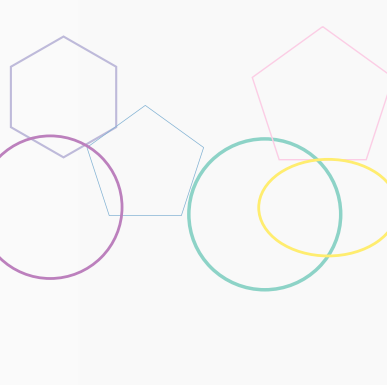[{"shape": "circle", "thickness": 2.5, "radius": 0.98, "center": [0.683, 0.443]}, {"shape": "hexagon", "thickness": 1.5, "radius": 0.78, "center": [0.164, 0.748]}, {"shape": "pentagon", "thickness": 0.5, "radius": 0.79, "center": [0.375, 0.568]}, {"shape": "pentagon", "thickness": 1, "radius": 0.96, "center": [0.833, 0.74]}, {"shape": "circle", "thickness": 2, "radius": 0.93, "center": [0.13, 0.462]}, {"shape": "oval", "thickness": 2, "radius": 0.9, "center": [0.847, 0.461]}]